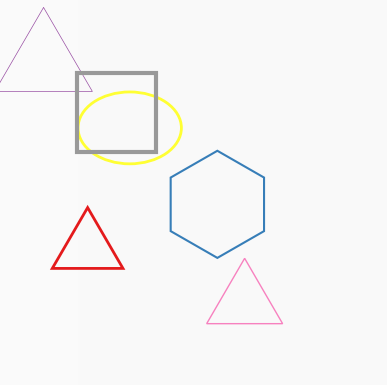[{"shape": "triangle", "thickness": 2, "radius": 0.53, "center": [0.226, 0.355]}, {"shape": "hexagon", "thickness": 1.5, "radius": 0.7, "center": [0.561, 0.469]}, {"shape": "triangle", "thickness": 0.5, "radius": 0.73, "center": [0.112, 0.835]}, {"shape": "oval", "thickness": 2, "radius": 0.67, "center": [0.335, 0.668]}, {"shape": "triangle", "thickness": 1, "radius": 0.57, "center": [0.631, 0.216]}, {"shape": "square", "thickness": 3, "radius": 0.51, "center": [0.301, 0.707]}]